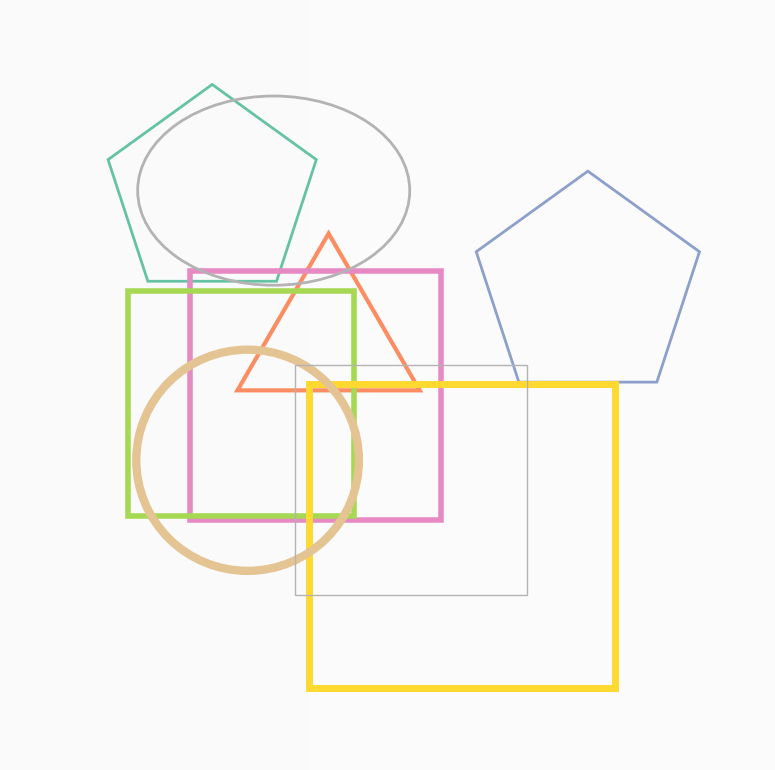[{"shape": "pentagon", "thickness": 1, "radius": 0.71, "center": [0.274, 0.749]}, {"shape": "triangle", "thickness": 1.5, "radius": 0.68, "center": [0.424, 0.561]}, {"shape": "pentagon", "thickness": 1, "radius": 0.76, "center": [0.759, 0.626]}, {"shape": "square", "thickness": 2, "radius": 0.81, "center": [0.407, 0.486]}, {"shape": "square", "thickness": 2, "radius": 0.73, "center": [0.311, 0.476]}, {"shape": "square", "thickness": 2.5, "radius": 0.98, "center": [0.596, 0.304]}, {"shape": "circle", "thickness": 3, "radius": 0.72, "center": [0.319, 0.402]}, {"shape": "square", "thickness": 0.5, "radius": 0.75, "center": [0.53, 0.377]}, {"shape": "oval", "thickness": 1, "radius": 0.88, "center": [0.353, 0.752]}]